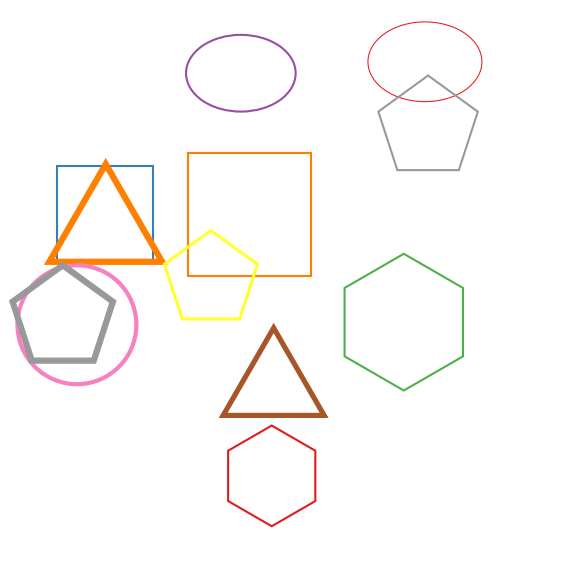[{"shape": "oval", "thickness": 0.5, "radius": 0.49, "center": [0.736, 0.892]}, {"shape": "hexagon", "thickness": 1, "radius": 0.44, "center": [0.471, 0.175]}, {"shape": "square", "thickness": 1, "radius": 0.42, "center": [0.181, 0.629]}, {"shape": "hexagon", "thickness": 1, "radius": 0.59, "center": [0.699, 0.441]}, {"shape": "oval", "thickness": 1, "radius": 0.47, "center": [0.417, 0.872]}, {"shape": "square", "thickness": 1, "radius": 0.53, "center": [0.432, 0.628]}, {"shape": "triangle", "thickness": 3, "radius": 0.56, "center": [0.183, 0.602]}, {"shape": "pentagon", "thickness": 1.5, "radius": 0.42, "center": [0.365, 0.515]}, {"shape": "triangle", "thickness": 2.5, "radius": 0.5, "center": [0.474, 0.33]}, {"shape": "circle", "thickness": 2, "radius": 0.51, "center": [0.133, 0.437]}, {"shape": "pentagon", "thickness": 1, "radius": 0.45, "center": [0.741, 0.778]}, {"shape": "pentagon", "thickness": 3, "radius": 0.46, "center": [0.109, 0.449]}]